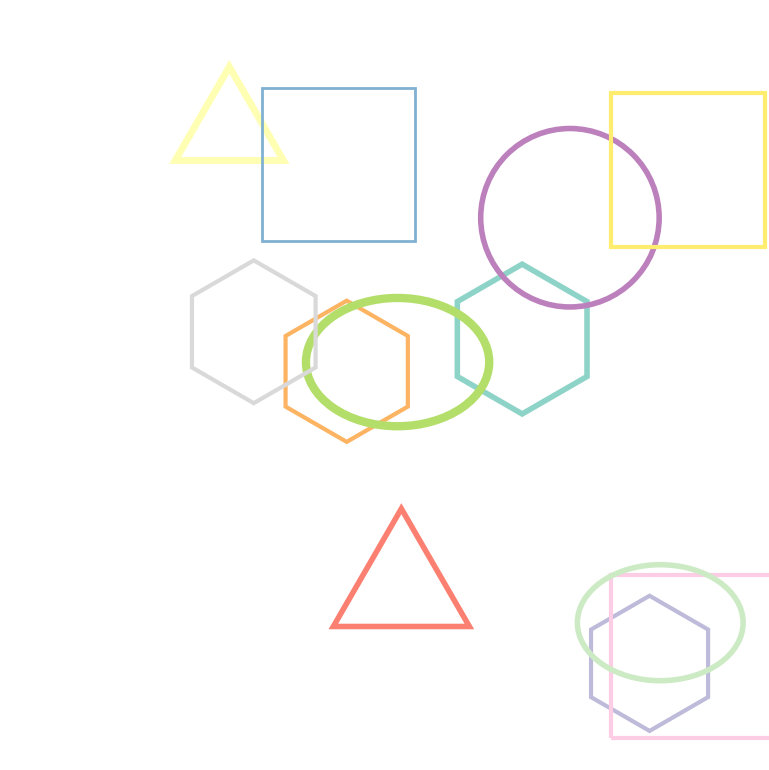[{"shape": "hexagon", "thickness": 2, "radius": 0.49, "center": [0.678, 0.56]}, {"shape": "triangle", "thickness": 2.5, "radius": 0.41, "center": [0.298, 0.832]}, {"shape": "hexagon", "thickness": 1.5, "radius": 0.44, "center": [0.844, 0.139]}, {"shape": "triangle", "thickness": 2, "radius": 0.51, "center": [0.521, 0.237]}, {"shape": "square", "thickness": 1, "radius": 0.5, "center": [0.44, 0.787]}, {"shape": "hexagon", "thickness": 1.5, "radius": 0.46, "center": [0.45, 0.518]}, {"shape": "oval", "thickness": 3, "radius": 0.6, "center": [0.516, 0.53]}, {"shape": "square", "thickness": 1.5, "radius": 0.53, "center": [0.899, 0.148]}, {"shape": "hexagon", "thickness": 1.5, "radius": 0.46, "center": [0.33, 0.569]}, {"shape": "circle", "thickness": 2, "radius": 0.58, "center": [0.74, 0.717]}, {"shape": "oval", "thickness": 2, "radius": 0.54, "center": [0.857, 0.191]}, {"shape": "square", "thickness": 1.5, "radius": 0.5, "center": [0.894, 0.779]}]